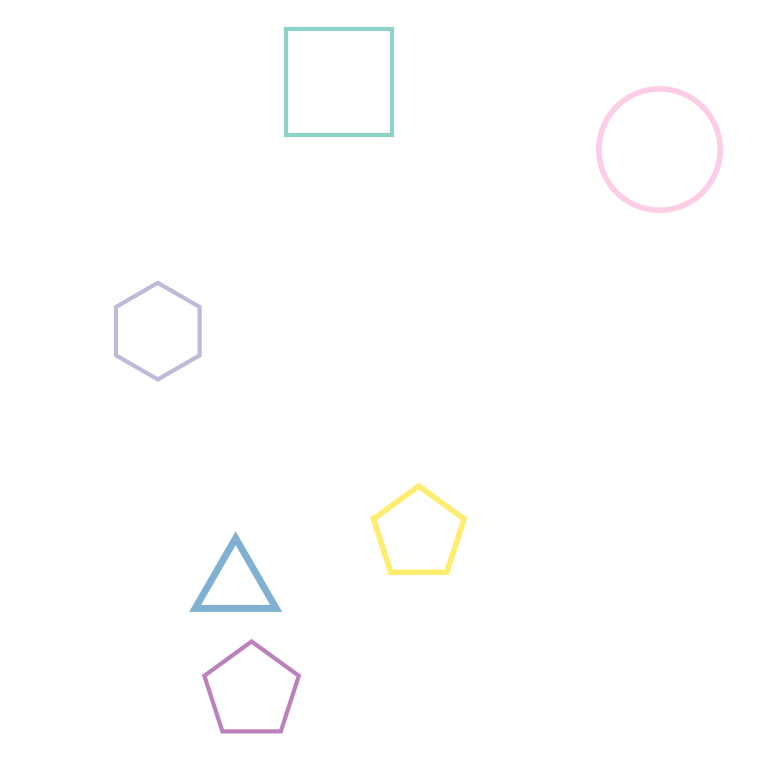[{"shape": "square", "thickness": 1.5, "radius": 0.34, "center": [0.44, 0.893]}, {"shape": "hexagon", "thickness": 1.5, "radius": 0.31, "center": [0.205, 0.57]}, {"shape": "triangle", "thickness": 2.5, "radius": 0.3, "center": [0.306, 0.24]}, {"shape": "circle", "thickness": 2, "radius": 0.39, "center": [0.856, 0.806]}, {"shape": "pentagon", "thickness": 1.5, "radius": 0.32, "center": [0.327, 0.102]}, {"shape": "pentagon", "thickness": 2, "radius": 0.31, "center": [0.544, 0.307]}]